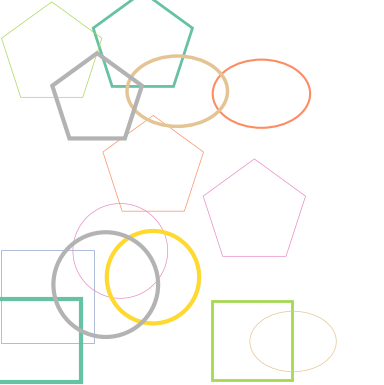[{"shape": "pentagon", "thickness": 2, "radius": 0.68, "center": [0.371, 0.885]}, {"shape": "square", "thickness": 3, "radius": 0.54, "center": [0.103, 0.116]}, {"shape": "oval", "thickness": 1.5, "radius": 0.63, "center": [0.679, 0.757]}, {"shape": "pentagon", "thickness": 0.5, "radius": 0.69, "center": [0.398, 0.563]}, {"shape": "square", "thickness": 0.5, "radius": 0.6, "center": [0.123, 0.23]}, {"shape": "pentagon", "thickness": 0.5, "radius": 0.7, "center": [0.661, 0.447]}, {"shape": "circle", "thickness": 0.5, "radius": 0.62, "center": [0.312, 0.348]}, {"shape": "pentagon", "thickness": 0.5, "radius": 0.69, "center": [0.134, 0.858]}, {"shape": "square", "thickness": 2, "radius": 0.52, "center": [0.654, 0.115]}, {"shape": "circle", "thickness": 3, "radius": 0.6, "center": [0.397, 0.28]}, {"shape": "oval", "thickness": 0.5, "radius": 0.56, "center": [0.761, 0.113]}, {"shape": "oval", "thickness": 2.5, "radius": 0.65, "center": [0.46, 0.763]}, {"shape": "pentagon", "thickness": 3, "radius": 0.61, "center": [0.252, 0.739]}, {"shape": "circle", "thickness": 3, "radius": 0.68, "center": [0.275, 0.261]}]